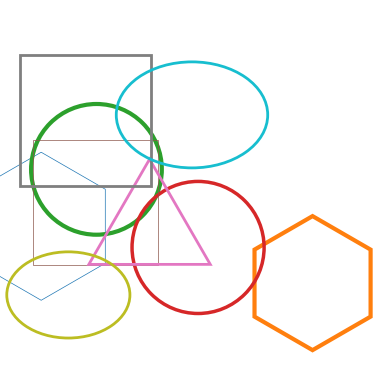[{"shape": "hexagon", "thickness": 0.5, "radius": 0.96, "center": [0.107, 0.412]}, {"shape": "hexagon", "thickness": 3, "radius": 0.87, "center": [0.812, 0.265]}, {"shape": "circle", "thickness": 3, "radius": 0.85, "center": [0.251, 0.56]}, {"shape": "circle", "thickness": 2.5, "radius": 0.86, "center": [0.514, 0.357]}, {"shape": "square", "thickness": 0.5, "radius": 0.81, "center": [0.249, 0.474]}, {"shape": "triangle", "thickness": 2, "radius": 0.91, "center": [0.388, 0.404]}, {"shape": "square", "thickness": 2, "radius": 0.85, "center": [0.222, 0.687]}, {"shape": "oval", "thickness": 2, "radius": 0.8, "center": [0.178, 0.234]}, {"shape": "oval", "thickness": 2, "radius": 0.98, "center": [0.499, 0.702]}]